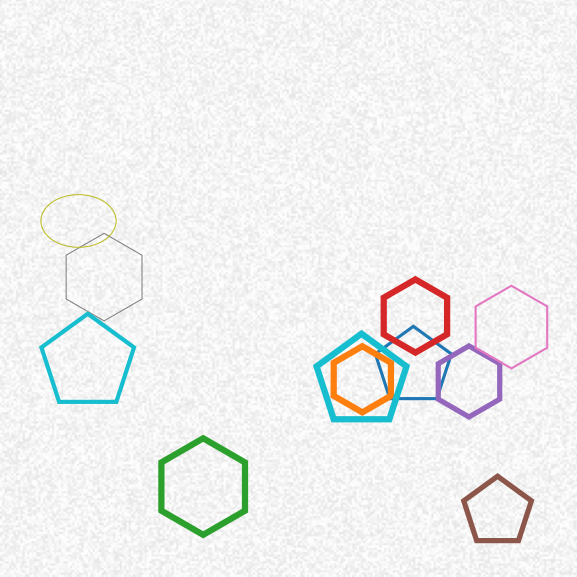[{"shape": "pentagon", "thickness": 1.5, "radius": 0.35, "center": [0.716, 0.365]}, {"shape": "hexagon", "thickness": 3, "radius": 0.29, "center": [0.627, 0.342]}, {"shape": "hexagon", "thickness": 3, "radius": 0.42, "center": [0.352, 0.157]}, {"shape": "hexagon", "thickness": 3, "radius": 0.32, "center": [0.719, 0.452]}, {"shape": "hexagon", "thickness": 2.5, "radius": 0.31, "center": [0.812, 0.339]}, {"shape": "pentagon", "thickness": 2.5, "radius": 0.31, "center": [0.862, 0.113]}, {"shape": "hexagon", "thickness": 1, "radius": 0.36, "center": [0.886, 0.433]}, {"shape": "hexagon", "thickness": 0.5, "radius": 0.38, "center": [0.18, 0.519]}, {"shape": "oval", "thickness": 0.5, "radius": 0.33, "center": [0.136, 0.616]}, {"shape": "pentagon", "thickness": 2, "radius": 0.42, "center": [0.152, 0.371]}, {"shape": "pentagon", "thickness": 3, "radius": 0.41, "center": [0.626, 0.339]}]